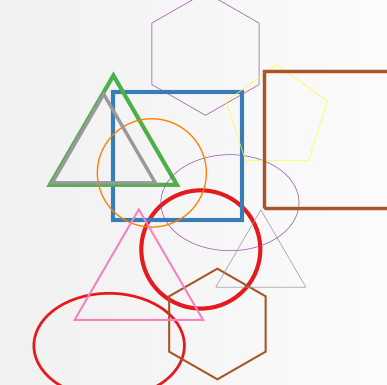[{"shape": "circle", "thickness": 3, "radius": 0.77, "center": [0.518, 0.352]}, {"shape": "oval", "thickness": 2, "radius": 0.97, "center": [0.282, 0.102]}, {"shape": "square", "thickness": 3, "radius": 0.83, "center": [0.458, 0.594]}, {"shape": "triangle", "thickness": 3, "radius": 0.95, "center": [0.293, 0.615]}, {"shape": "hexagon", "thickness": 0.5, "radius": 0.8, "center": [0.53, 0.86]}, {"shape": "oval", "thickness": 0.5, "radius": 0.89, "center": [0.593, 0.474]}, {"shape": "circle", "thickness": 1, "radius": 0.7, "center": [0.392, 0.551]}, {"shape": "pentagon", "thickness": 0.5, "radius": 0.69, "center": [0.715, 0.694]}, {"shape": "square", "thickness": 2.5, "radius": 0.89, "center": [0.858, 0.638]}, {"shape": "hexagon", "thickness": 1.5, "radius": 0.72, "center": [0.561, 0.158]}, {"shape": "triangle", "thickness": 1.5, "radius": 0.96, "center": [0.358, 0.265]}, {"shape": "triangle", "thickness": 0.5, "radius": 0.67, "center": [0.673, 0.321]}, {"shape": "triangle", "thickness": 2.5, "radius": 0.77, "center": [0.268, 0.602]}]